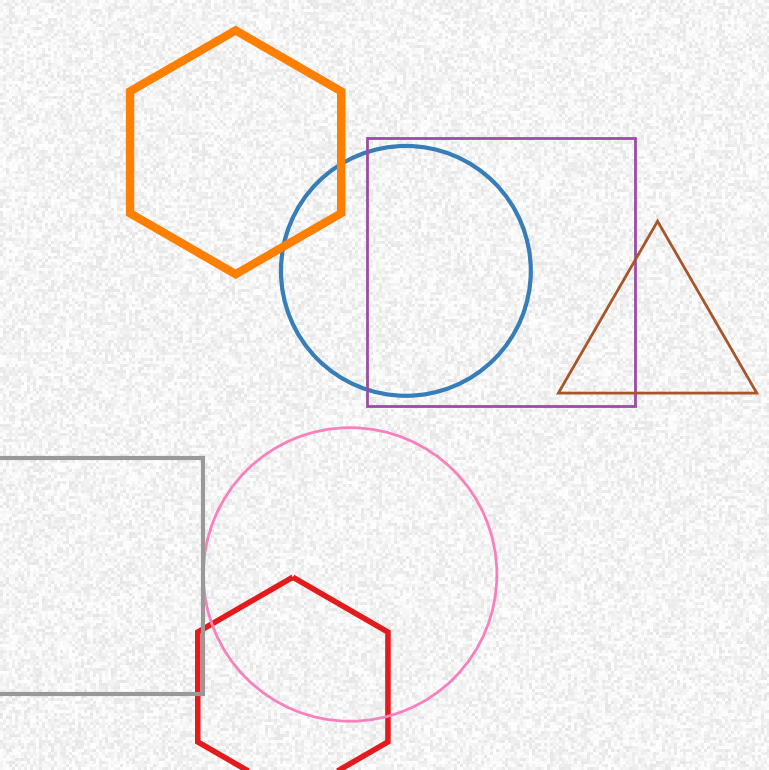[{"shape": "hexagon", "thickness": 2, "radius": 0.71, "center": [0.38, 0.108]}, {"shape": "circle", "thickness": 1.5, "radius": 0.81, "center": [0.527, 0.648]}, {"shape": "square", "thickness": 1, "radius": 0.87, "center": [0.65, 0.647]}, {"shape": "hexagon", "thickness": 3, "radius": 0.79, "center": [0.306, 0.802]}, {"shape": "triangle", "thickness": 1, "radius": 0.74, "center": [0.854, 0.564]}, {"shape": "circle", "thickness": 1, "radius": 0.95, "center": [0.455, 0.254]}, {"shape": "square", "thickness": 1.5, "radius": 0.77, "center": [0.111, 0.252]}]